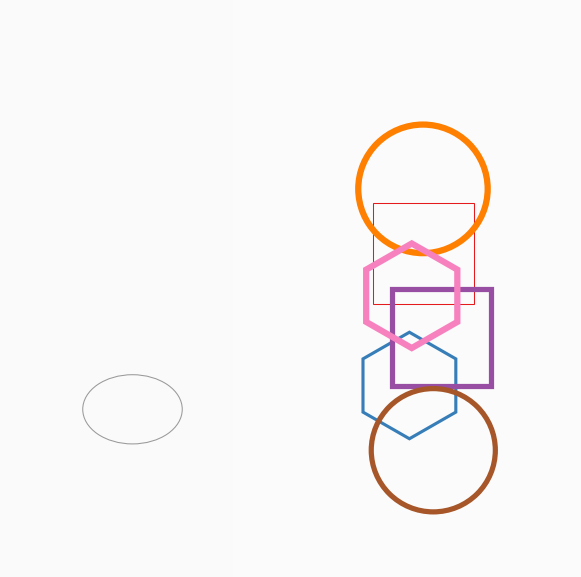[{"shape": "square", "thickness": 0.5, "radius": 0.44, "center": [0.729, 0.56]}, {"shape": "hexagon", "thickness": 1.5, "radius": 0.46, "center": [0.704, 0.332]}, {"shape": "square", "thickness": 2.5, "radius": 0.42, "center": [0.759, 0.415]}, {"shape": "circle", "thickness": 3, "radius": 0.56, "center": [0.728, 0.672]}, {"shape": "circle", "thickness": 2.5, "radius": 0.53, "center": [0.745, 0.219]}, {"shape": "hexagon", "thickness": 3, "radius": 0.45, "center": [0.708, 0.487]}, {"shape": "oval", "thickness": 0.5, "radius": 0.43, "center": [0.228, 0.29]}]